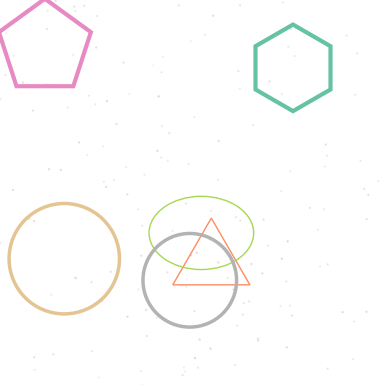[{"shape": "hexagon", "thickness": 3, "radius": 0.56, "center": [0.761, 0.824]}, {"shape": "triangle", "thickness": 1, "radius": 0.58, "center": [0.549, 0.318]}, {"shape": "pentagon", "thickness": 3, "radius": 0.63, "center": [0.117, 0.878]}, {"shape": "oval", "thickness": 1, "radius": 0.68, "center": [0.523, 0.395]}, {"shape": "circle", "thickness": 2.5, "radius": 0.72, "center": [0.167, 0.328]}, {"shape": "circle", "thickness": 2.5, "radius": 0.61, "center": [0.493, 0.272]}]